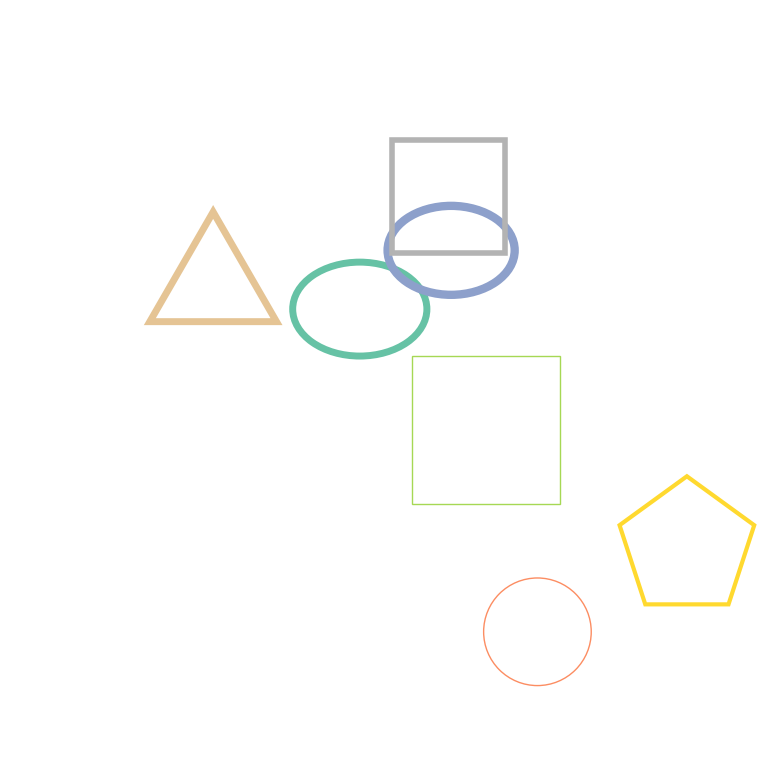[{"shape": "oval", "thickness": 2.5, "radius": 0.44, "center": [0.467, 0.599]}, {"shape": "circle", "thickness": 0.5, "radius": 0.35, "center": [0.698, 0.18]}, {"shape": "oval", "thickness": 3, "radius": 0.41, "center": [0.586, 0.675]}, {"shape": "square", "thickness": 0.5, "radius": 0.48, "center": [0.631, 0.441]}, {"shape": "pentagon", "thickness": 1.5, "radius": 0.46, "center": [0.892, 0.29]}, {"shape": "triangle", "thickness": 2.5, "radius": 0.47, "center": [0.277, 0.63]}, {"shape": "square", "thickness": 2, "radius": 0.37, "center": [0.582, 0.745]}]